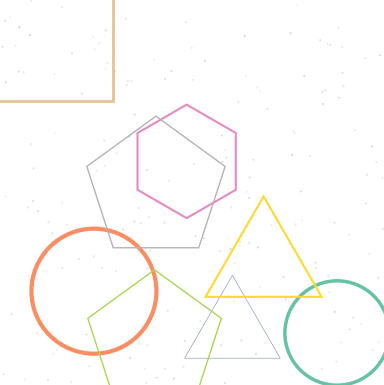[{"shape": "circle", "thickness": 2.5, "radius": 0.68, "center": [0.876, 0.135]}, {"shape": "circle", "thickness": 3, "radius": 0.81, "center": [0.244, 0.244]}, {"shape": "triangle", "thickness": 0.5, "radius": 0.72, "center": [0.604, 0.141]}, {"shape": "hexagon", "thickness": 1.5, "radius": 0.74, "center": [0.485, 0.581]}, {"shape": "pentagon", "thickness": 1, "radius": 0.91, "center": [0.401, 0.117]}, {"shape": "triangle", "thickness": 1.5, "radius": 0.87, "center": [0.685, 0.316]}, {"shape": "square", "thickness": 2, "radius": 0.79, "center": [0.135, 0.896]}, {"shape": "pentagon", "thickness": 1, "radius": 0.94, "center": [0.405, 0.509]}]